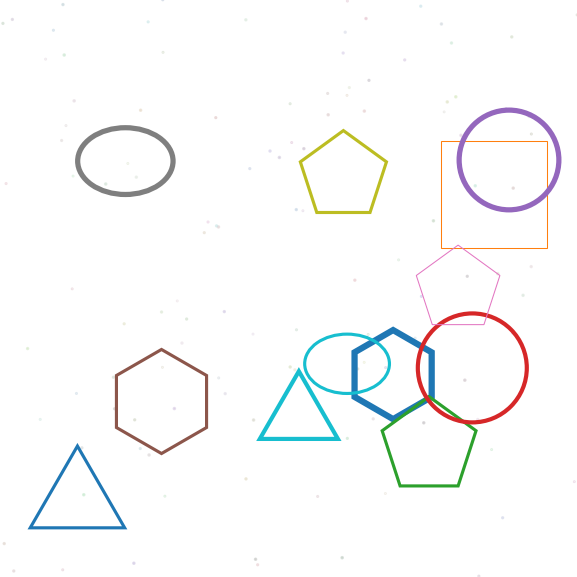[{"shape": "hexagon", "thickness": 3, "radius": 0.39, "center": [0.681, 0.35]}, {"shape": "triangle", "thickness": 1.5, "radius": 0.47, "center": [0.134, 0.132]}, {"shape": "square", "thickness": 0.5, "radius": 0.46, "center": [0.855, 0.662]}, {"shape": "pentagon", "thickness": 1.5, "radius": 0.43, "center": [0.743, 0.227]}, {"shape": "circle", "thickness": 2, "radius": 0.47, "center": [0.818, 0.362]}, {"shape": "circle", "thickness": 2.5, "radius": 0.43, "center": [0.881, 0.722]}, {"shape": "hexagon", "thickness": 1.5, "radius": 0.45, "center": [0.28, 0.304]}, {"shape": "pentagon", "thickness": 0.5, "radius": 0.38, "center": [0.793, 0.499]}, {"shape": "oval", "thickness": 2.5, "radius": 0.41, "center": [0.217, 0.72]}, {"shape": "pentagon", "thickness": 1.5, "radius": 0.39, "center": [0.595, 0.695]}, {"shape": "triangle", "thickness": 2, "radius": 0.39, "center": [0.518, 0.278]}, {"shape": "oval", "thickness": 1.5, "radius": 0.37, "center": [0.601, 0.369]}]